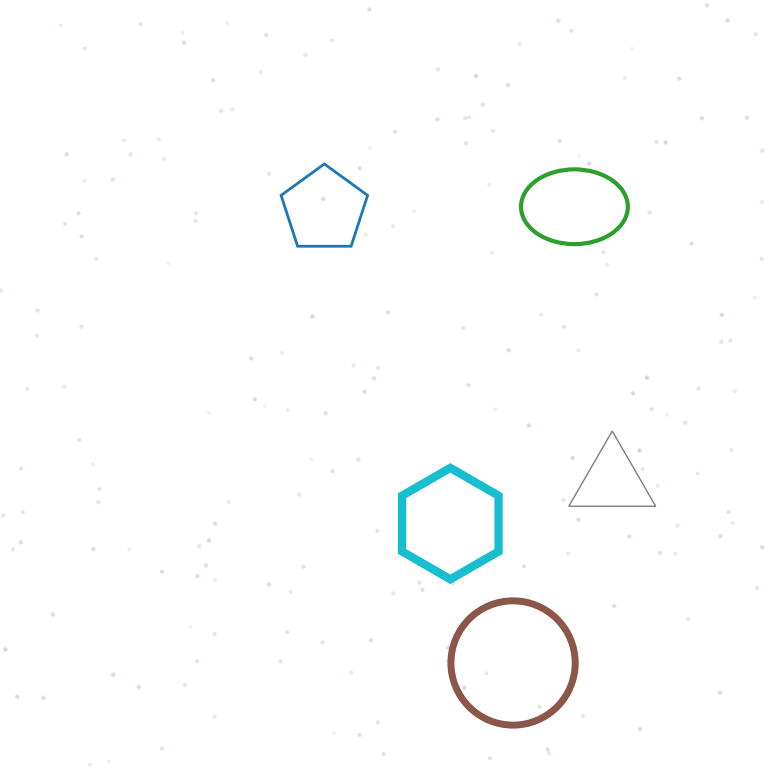[{"shape": "pentagon", "thickness": 1, "radius": 0.3, "center": [0.421, 0.728]}, {"shape": "oval", "thickness": 1.5, "radius": 0.35, "center": [0.746, 0.731]}, {"shape": "circle", "thickness": 2.5, "radius": 0.4, "center": [0.666, 0.139]}, {"shape": "triangle", "thickness": 0.5, "radius": 0.33, "center": [0.795, 0.375]}, {"shape": "hexagon", "thickness": 3, "radius": 0.36, "center": [0.585, 0.32]}]